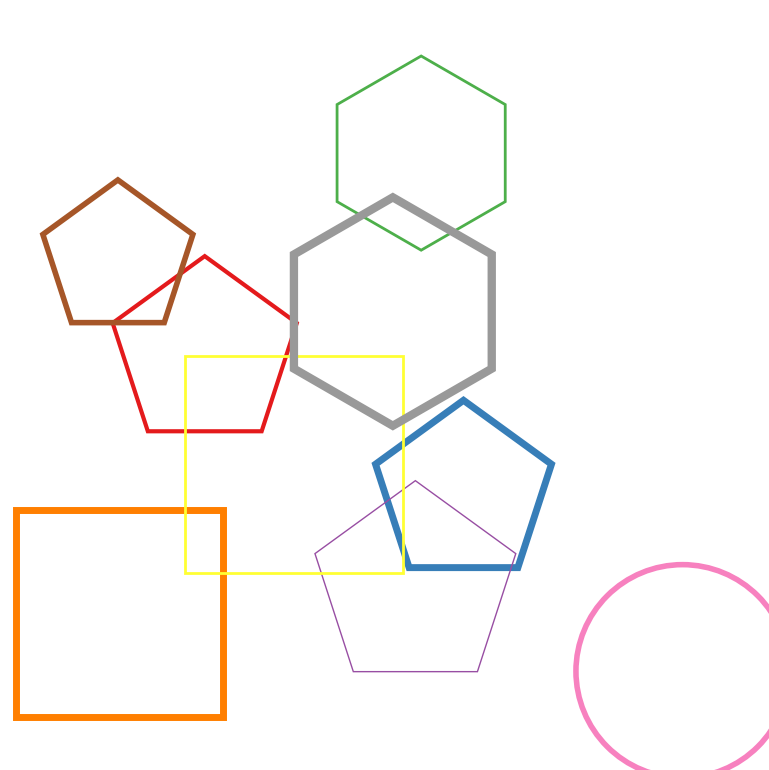[{"shape": "pentagon", "thickness": 1.5, "radius": 0.63, "center": [0.266, 0.542]}, {"shape": "pentagon", "thickness": 2.5, "radius": 0.6, "center": [0.602, 0.36]}, {"shape": "hexagon", "thickness": 1, "radius": 0.63, "center": [0.547, 0.801]}, {"shape": "pentagon", "thickness": 0.5, "radius": 0.69, "center": [0.539, 0.239]}, {"shape": "square", "thickness": 2.5, "radius": 0.67, "center": [0.155, 0.204]}, {"shape": "square", "thickness": 1, "radius": 0.71, "center": [0.382, 0.397]}, {"shape": "pentagon", "thickness": 2, "radius": 0.51, "center": [0.153, 0.664]}, {"shape": "circle", "thickness": 2, "radius": 0.69, "center": [0.886, 0.128]}, {"shape": "hexagon", "thickness": 3, "radius": 0.74, "center": [0.51, 0.595]}]